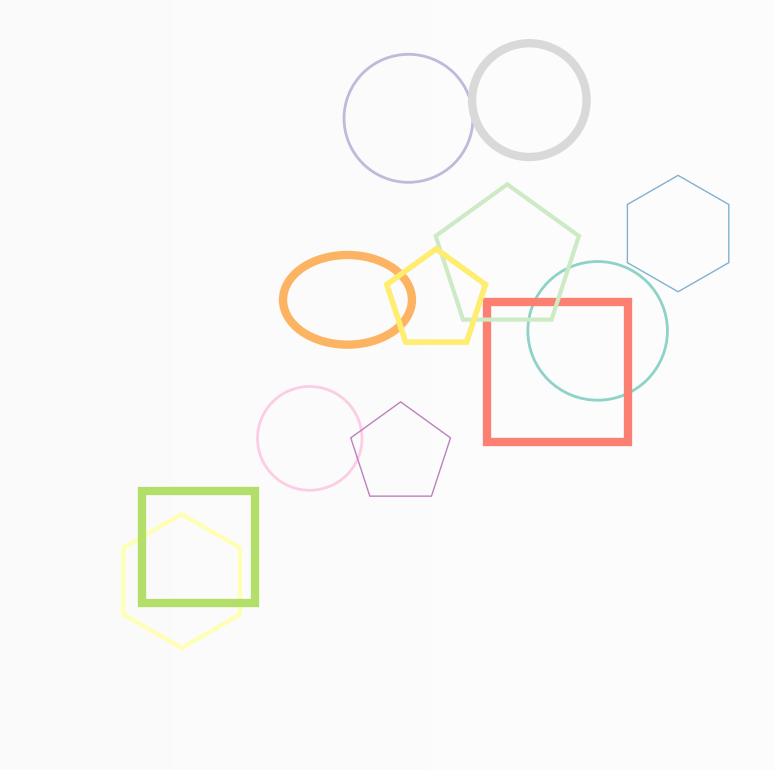[{"shape": "circle", "thickness": 1, "radius": 0.45, "center": [0.771, 0.57]}, {"shape": "hexagon", "thickness": 1.5, "radius": 0.43, "center": [0.234, 0.245]}, {"shape": "circle", "thickness": 1, "radius": 0.42, "center": [0.527, 0.846]}, {"shape": "square", "thickness": 3, "radius": 0.46, "center": [0.719, 0.517]}, {"shape": "hexagon", "thickness": 0.5, "radius": 0.38, "center": [0.875, 0.697]}, {"shape": "oval", "thickness": 3, "radius": 0.42, "center": [0.448, 0.611]}, {"shape": "square", "thickness": 3, "radius": 0.36, "center": [0.256, 0.29]}, {"shape": "circle", "thickness": 1, "radius": 0.34, "center": [0.4, 0.431]}, {"shape": "circle", "thickness": 3, "radius": 0.37, "center": [0.683, 0.87]}, {"shape": "pentagon", "thickness": 0.5, "radius": 0.34, "center": [0.517, 0.41]}, {"shape": "pentagon", "thickness": 1.5, "radius": 0.49, "center": [0.655, 0.663]}, {"shape": "pentagon", "thickness": 2, "radius": 0.33, "center": [0.563, 0.61]}]